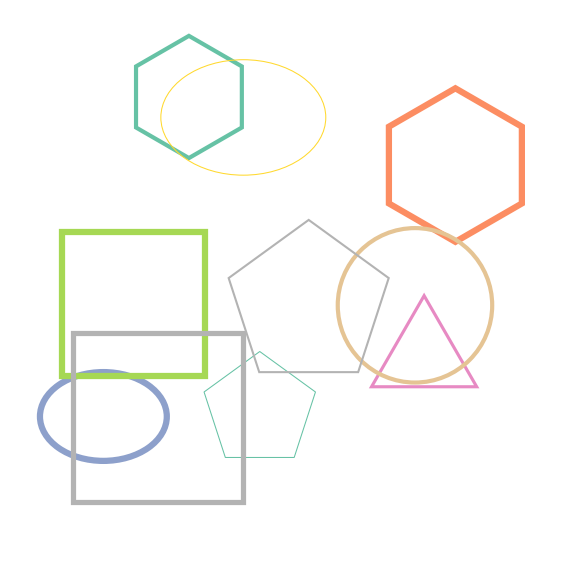[{"shape": "hexagon", "thickness": 2, "radius": 0.53, "center": [0.327, 0.831]}, {"shape": "pentagon", "thickness": 0.5, "radius": 0.51, "center": [0.45, 0.289]}, {"shape": "hexagon", "thickness": 3, "radius": 0.66, "center": [0.789, 0.713]}, {"shape": "oval", "thickness": 3, "radius": 0.55, "center": [0.179, 0.278]}, {"shape": "triangle", "thickness": 1.5, "radius": 0.53, "center": [0.734, 0.382]}, {"shape": "square", "thickness": 3, "radius": 0.62, "center": [0.232, 0.473]}, {"shape": "oval", "thickness": 0.5, "radius": 0.71, "center": [0.421, 0.796]}, {"shape": "circle", "thickness": 2, "radius": 0.67, "center": [0.719, 0.47]}, {"shape": "pentagon", "thickness": 1, "radius": 0.73, "center": [0.535, 0.473]}, {"shape": "square", "thickness": 2.5, "radius": 0.73, "center": [0.273, 0.276]}]